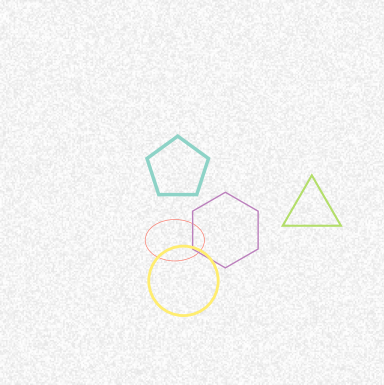[{"shape": "pentagon", "thickness": 2.5, "radius": 0.42, "center": [0.462, 0.562]}, {"shape": "oval", "thickness": 0.5, "radius": 0.38, "center": [0.454, 0.376]}, {"shape": "triangle", "thickness": 1.5, "radius": 0.44, "center": [0.81, 0.457]}, {"shape": "hexagon", "thickness": 1, "radius": 0.49, "center": [0.585, 0.402]}, {"shape": "circle", "thickness": 2, "radius": 0.45, "center": [0.477, 0.27]}]